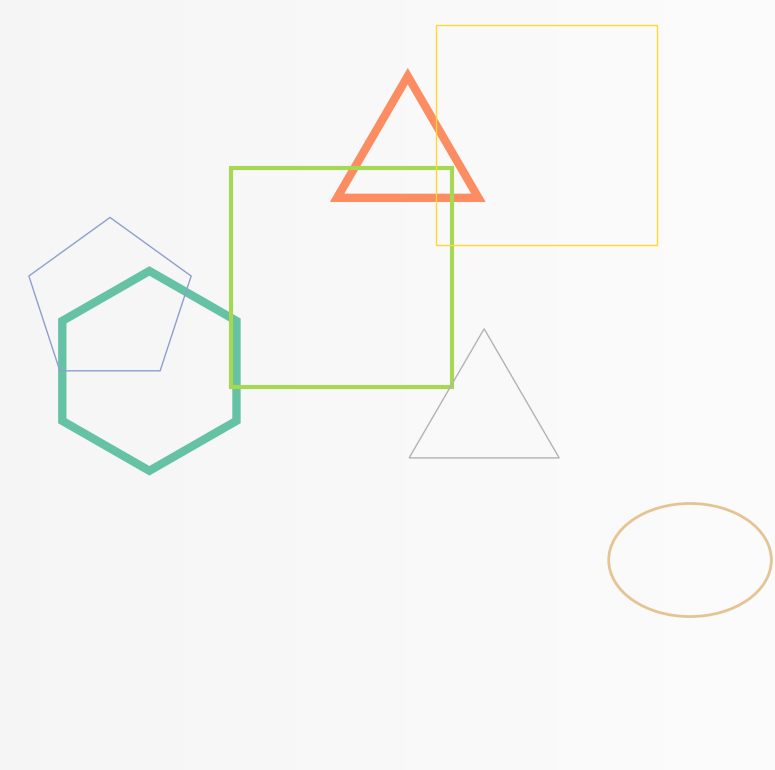[{"shape": "hexagon", "thickness": 3, "radius": 0.65, "center": [0.193, 0.518]}, {"shape": "triangle", "thickness": 3, "radius": 0.53, "center": [0.526, 0.796]}, {"shape": "pentagon", "thickness": 0.5, "radius": 0.55, "center": [0.142, 0.607]}, {"shape": "square", "thickness": 1.5, "radius": 0.71, "center": [0.44, 0.64]}, {"shape": "square", "thickness": 0.5, "radius": 0.71, "center": [0.705, 0.824]}, {"shape": "oval", "thickness": 1, "radius": 0.52, "center": [0.89, 0.273]}, {"shape": "triangle", "thickness": 0.5, "radius": 0.56, "center": [0.625, 0.461]}]